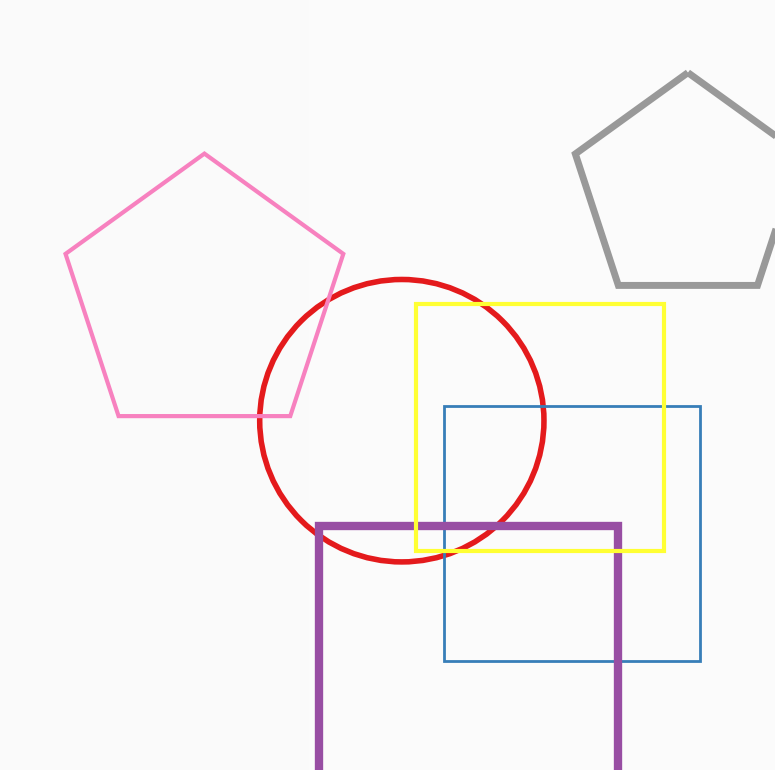[{"shape": "circle", "thickness": 2, "radius": 0.92, "center": [0.518, 0.454]}, {"shape": "square", "thickness": 1, "radius": 0.83, "center": [0.738, 0.307]}, {"shape": "square", "thickness": 3, "radius": 0.97, "center": [0.604, 0.124]}, {"shape": "square", "thickness": 1.5, "radius": 0.8, "center": [0.696, 0.445]}, {"shape": "pentagon", "thickness": 1.5, "radius": 0.94, "center": [0.264, 0.612]}, {"shape": "pentagon", "thickness": 2.5, "radius": 0.76, "center": [0.888, 0.753]}]